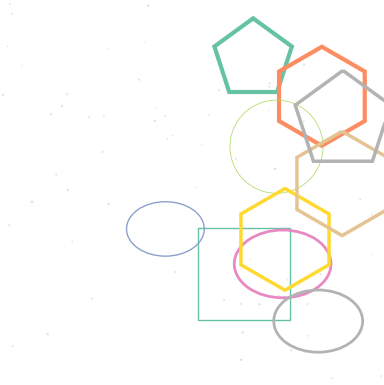[{"shape": "square", "thickness": 1, "radius": 0.6, "center": [0.634, 0.289]}, {"shape": "pentagon", "thickness": 3, "radius": 0.53, "center": [0.657, 0.847]}, {"shape": "hexagon", "thickness": 3, "radius": 0.64, "center": [0.836, 0.75]}, {"shape": "oval", "thickness": 1, "radius": 0.5, "center": [0.43, 0.405]}, {"shape": "oval", "thickness": 2, "radius": 0.63, "center": [0.734, 0.315]}, {"shape": "circle", "thickness": 0.5, "radius": 0.6, "center": [0.718, 0.619]}, {"shape": "hexagon", "thickness": 2.5, "radius": 0.66, "center": [0.74, 0.378]}, {"shape": "hexagon", "thickness": 2.5, "radius": 0.68, "center": [0.889, 0.523]}, {"shape": "pentagon", "thickness": 2.5, "radius": 0.65, "center": [0.891, 0.687]}, {"shape": "oval", "thickness": 2, "radius": 0.58, "center": [0.826, 0.166]}]